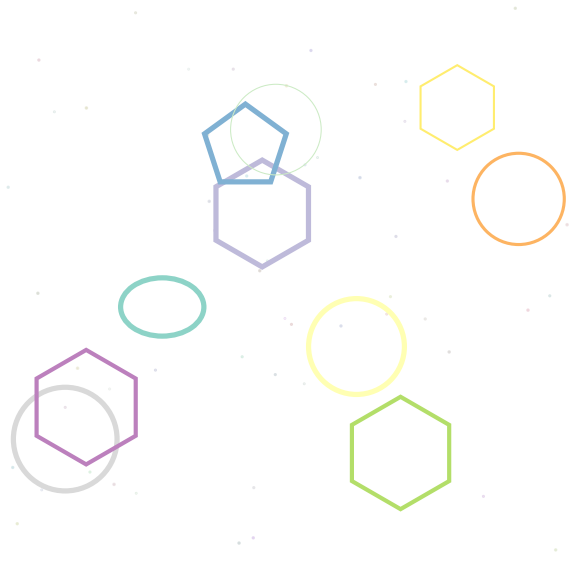[{"shape": "oval", "thickness": 2.5, "radius": 0.36, "center": [0.281, 0.468]}, {"shape": "circle", "thickness": 2.5, "radius": 0.41, "center": [0.617, 0.399]}, {"shape": "hexagon", "thickness": 2.5, "radius": 0.46, "center": [0.454, 0.629]}, {"shape": "pentagon", "thickness": 2.5, "radius": 0.37, "center": [0.425, 0.744]}, {"shape": "circle", "thickness": 1.5, "radius": 0.4, "center": [0.898, 0.655]}, {"shape": "hexagon", "thickness": 2, "radius": 0.49, "center": [0.694, 0.215]}, {"shape": "circle", "thickness": 2.5, "radius": 0.45, "center": [0.113, 0.239]}, {"shape": "hexagon", "thickness": 2, "radius": 0.5, "center": [0.149, 0.294]}, {"shape": "circle", "thickness": 0.5, "radius": 0.39, "center": [0.478, 0.775]}, {"shape": "hexagon", "thickness": 1, "radius": 0.37, "center": [0.792, 0.813]}]